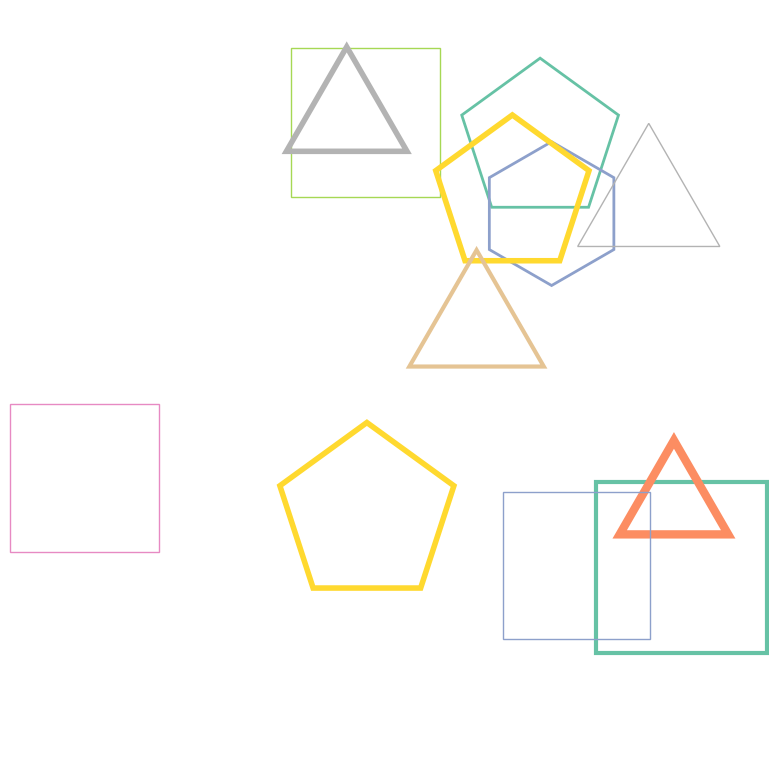[{"shape": "pentagon", "thickness": 1, "radius": 0.54, "center": [0.701, 0.817]}, {"shape": "square", "thickness": 1.5, "radius": 0.55, "center": [0.885, 0.263]}, {"shape": "triangle", "thickness": 3, "radius": 0.41, "center": [0.875, 0.347]}, {"shape": "hexagon", "thickness": 1, "radius": 0.47, "center": [0.716, 0.723]}, {"shape": "square", "thickness": 0.5, "radius": 0.48, "center": [0.749, 0.266]}, {"shape": "square", "thickness": 0.5, "radius": 0.48, "center": [0.109, 0.379]}, {"shape": "square", "thickness": 0.5, "radius": 0.48, "center": [0.474, 0.841]}, {"shape": "pentagon", "thickness": 2, "radius": 0.52, "center": [0.665, 0.746]}, {"shape": "pentagon", "thickness": 2, "radius": 0.59, "center": [0.476, 0.332]}, {"shape": "triangle", "thickness": 1.5, "radius": 0.5, "center": [0.619, 0.574]}, {"shape": "triangle", "thickness": 0.5, "radius": 0.53, "center": [0.843, 0.733]}, {"shape": "triangle", "thickness": 2, "radius": 0.45, "center": [0.45, 0.849]}]